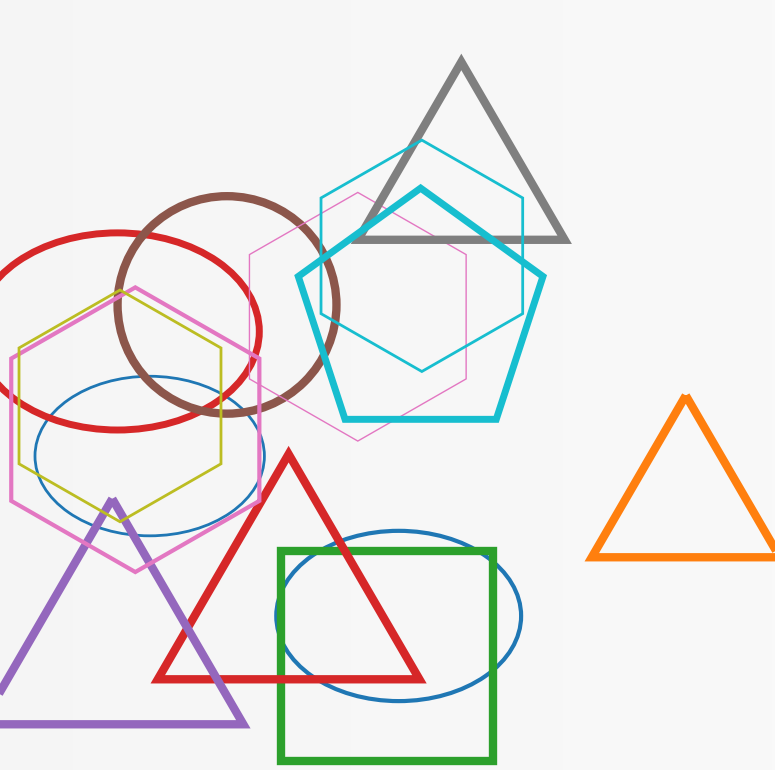[{"shape": "oval", "thickness": 1, "radius": 0.74, "center": [0.193, 0.408]}, {"shape": "oval", "thickness": 1.5, "radius": 0.79, "center": [0.514, 0.2]}, {"shape": "triangle", "thickness": 3, "radius": 0.7, "center": [0.885, 0.346]}, {"shape": "square", "thickness": 3, "radius": 0.68, "center": [0.499, 0.148]}, {"shape": "oval", "thickness": 2.5, "radius": 0.91, "center": [0.152, 0.57]}, {"shape": "triangle", "thickness": 3, "radius": 0.97, "center": [0.372, 0.215]}, {"shape": "triangle", "thickness": 3, "radius": 0.98, "center": [0.145, 0.157]}, {"shape": "circle", "thickness": 3, "radius": 0.71, "center": [0.293, 0.604]}, {"shape": "hexagon", "thickness": 0.5, "radius": 0.81, "center": [0.462, 0.589]}, {"shape": "hexagon", "thickness": 1.5, "radius": 0.92, "center": [0.175, 0.442]}, {"shape": "triangle", "thickness": 3, "radius": 0.77, "center": [0.595, 0.766]}, {"shape": "hexagon", "thickness": 1, "radius": 0.75, "center": [0.155, 0.473]}, {"shape": "hexagon", "thickness": 1, "radius": 0.75, "center": [0.544, 0.668]}, {"shape": "pentagon", "thickness": 2.5, "radius": 0.83, "center": [0.543, 0.59]}]